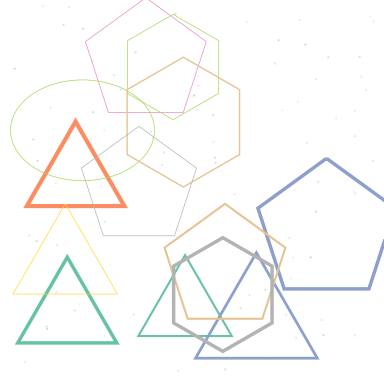[{"shape": "triangle", "thickness": 1.5, "radius": 0.7, "center": [0.481, 0.197]}, {"shape": "triangle", "thickness": 2.5, "radius": 0.74, "center": [0.175, 0.184]}, {"shape": "triangle", "thickness": 3, "radius": 0.73, "center": [0.196, 0.538]}, {"shape": "pentagon", "thickness": 2.5, "radius": 0.94, "center": [0.848, 0.401]}, {"shape": "triangle", "thickness": 2, "radius": 0.91, "center": [0.666, 0.161]}, {"shape": "pentagon", "thickness": 0.5, "radius": 0.83, "center": [0.379, 0.841]}, {"shape": "hexagon", "thickness": 0.5, "radius": 0.68, "center": [0.45, 0.826]}, {"shape": "oval", "thickness": 0.5, "radius": 0.93, "center": [0.214, 0.662]}, {"shape": "triangle", "thickness": 0.5, "radius": 0.78, "center": [0.169, 0.314]}, {"shape": "hexagon", "thickness": 1, "radius": 0.84, "center": [0.476, 0.683]}, {"shape": "pentagon", "thickness": 1.5, "radius": 0.83, "center": [0.584, 0.306]}, {"shape": "hexagon", "thickness": 2.5, "radius": 0.74, "center": [0.579, 0.235]}, {"shape": "pentagon", "thickness": 0.5, "radius": 0.79, "center": [0.361, 0.515]}]